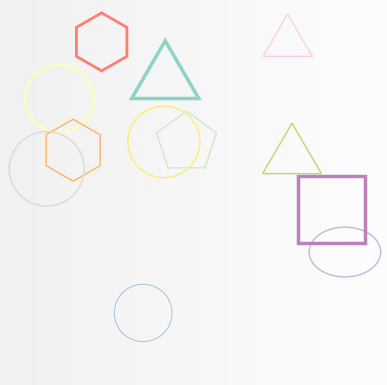[{"shape": "triangle", "thickness": 2.5, "radius": 0.5, "center": [0.426, 0.794]}, {"shape": "circle", "thickness": 1.5, "radius": 0.44, "center": [0.153, 0.743]}, {"shape": "oval", "thickness": 1, "radius": 0.46, "center": [0.89, 0.345]}, {"shape": "hexagon", "thickness": 2, "radius": 0.38, "center": [0.262, 0.891]}, {"shape": "circle", "thickness": 0.5, "radius": 0.37, "center": [0.369, 0.187]}, {"shape": "hexagon", "thickness": 1, "radius": 0.4, "center": [0.189, 0.61]}, {"shape": "triangle", "thickness": 1, "radius": 0.44, "center": [0.754, 0.593]}, {"shape": "triangle", "thickness": 1, "radius": 0.37, "center": [0.742, 0.89]}, {"shape": "circle", "thickness": 1, "radius": 0.48, "center": [0.12, 0.561]}, {"shape": "square", "thickness": 2.5, "radius": 0.44, "center": [0.855, 0.456]}, {"shape": "pentagon", "thickness": 1, "radius": 0.41, "center": [0.481, 0.63]}, {"shape": "circle", "thickness": 1, "radius": 0.46, "center": [0.423, 0.631]}]